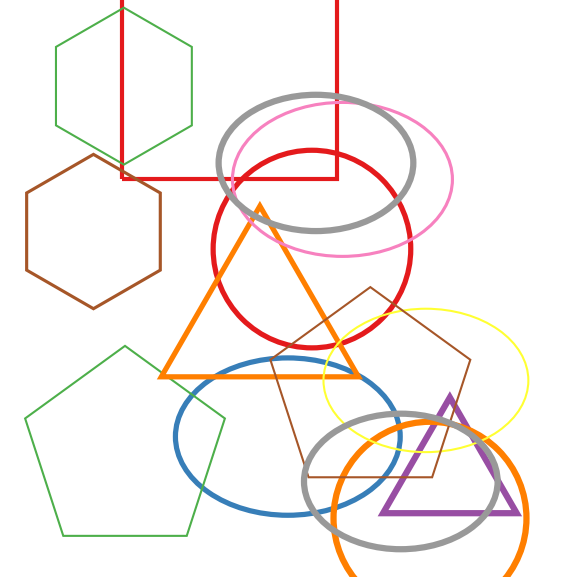[{"shape": "circle", "thickness": 2.5, "radius": 0.86, "center": [0.54, 0.568]}, {"shape": "square", "thickness": 2, "radius": 0.93, "center": [0.397, 0.876]}, {"shape": "oval", "thickness": 2.5, "radius": 0.97, "center": [0.498, 0.243]}, {"shape": "hexagon", "thickness": 1, "radius": 0.68, "center": [0.215, 0.85]}, {"shape": "pentagon", "thickness": 1, "radius": 0.91, "center": [0.216, 0.218]}, {"shape": "triangle", "thickness": 3, "radius": 0.67, "center": [0.779, 0.177]}, {"shape": "triangle", "thickness": 2.5, "radius": 0.99, "center": [0.45, 0.445]}, {"shape": "circle", "thickness": 3, "radius": 0.84, "center": [0.745, 0.102]}, {"shape": "oval", "thickness": 1, "radius": 0.89, "center": [0.738, 0.34]}, {"shape": "hexagon", "thickness": 1.5, "radius": 0.67, "center": [0.162, 0.598]}, {"shape": "pentagon", "thickness": 1, "radius": 0.91, "center": [0.641, 0.32]}, {"shape": "oval", "thickness": 1.5, "radius": 0.95, "center": [0.593, 0.688]}, {"shape": "oval", "thickness": 3, "radius": 0.84, "center": [0.547, 0.717]}, {"shape": "oval", "thickness": 3, "radius": 0.84, "center": [0.694, 0.165]}]